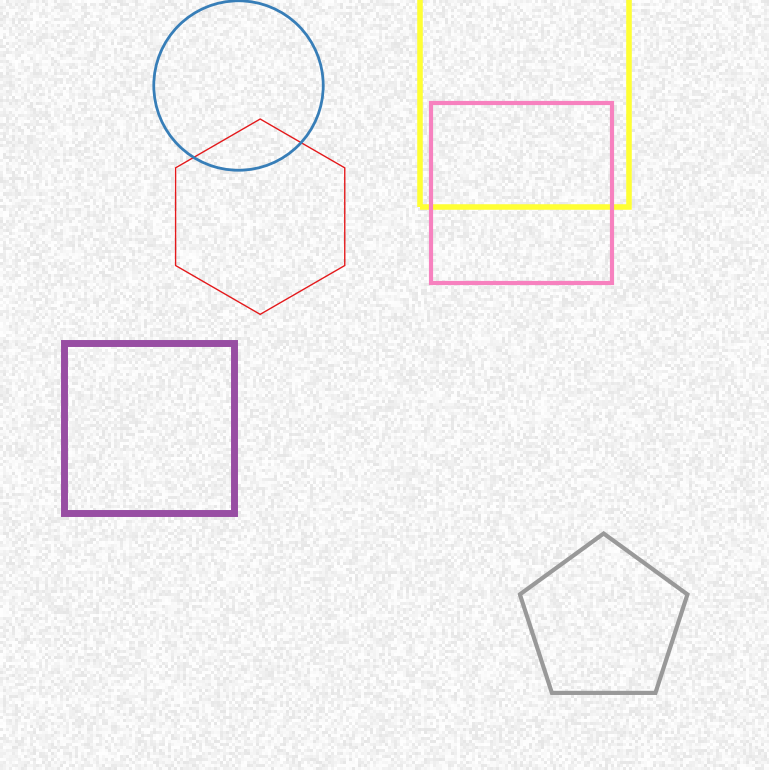[{"shape": "hexagon", "thickness": 0.5, "radius": 0.63, "center": [0.338, 0.719]}, {"shape": "circle", "thickness": 1, "radius": 0.55, "center": [0.31, 0.889]}, {"shape": "square", "thickness": 2.5, "radius": 0.55, "center": [0.194, 0.444]}, {"shape": "square", "thickness": 2, "radius": 0.68, "center": [0.682, 0.867]}, {"shape": "square", "thickness": 1.5, "radius": 0.59, "center": [0.678, 0.749]}, {"shape": "pentagon", "thickness": 1.5, "radius": 0.57, "center": [0.784, 0.193]}]